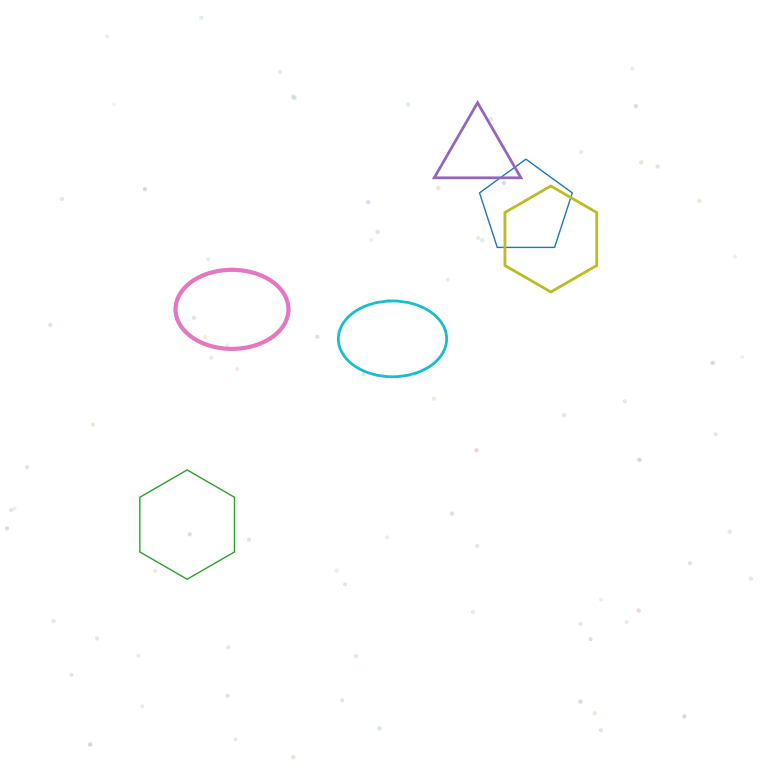[{"shape": "pentagon", "thickness": 0.5, "radius": 0.32, "center": [0.683, 0.73]}, {"shape": "hexagon", "thickness": 0.5, "radius": 0.35, "center": [0.243, 0.319]}, {"shape": "triangle", "thickness": 1, "radius": 0.32, "center": [0.62, 0.802]}, {"shape": "oval", "thickness": 1.5, "radius": 0.37, "center": [0.301, 0.598]}, {"shape": "hexagon", "thickness": 1, "radius": 0.34, "center": [0.715, 0.69]}, {"shape": "oval", "thickness": 1, "radius": 0.35, "center": [0.51, 0.56]}]